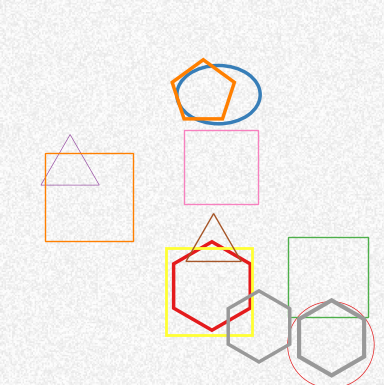[{"shape": "circle", "thickness": 0.5, "radius": 0.56, "center": [0.859, 0.104]}, {"shape": "hexagon", "thickness": 2.5, "radius": 0.57, "center": [0.55, 0.257]}, {"shape": "oval", "thickness": 2.5, "radius": 0.54, "center": [0.568, 0.754]}, {"shape": "square", "thickness": 1, "radius": 0.52, "center": [0.851, 0.282]}, {"shape": "triangle", "thickness": 0.5, "radius": 0.44, "center": [0.182, 0.563]}, {"shape": "square", "thickness": 1, "radius": 0.57, "center": [0.231, 0.487]}, {"shape": "pentagon", "thickness": 2.5, "radius": 0.42, "center": [0.528, 0.76]}, {"shape": "square", "thickness": 2, "radius": 0.56, "center": [0.543, 0.242]}, {"shape": "triangle", "thickness": 1, "radius": 0.41, "center": [0.555, 0.362]}, {"shape": "square", "thickness": 1, "radius": 0.48, "center": [0.574, 0.566]}, {"shape": "hexagon", "thickness": 3, "radius": 0.49, "center": [0.861, 0.122]}, {"shape": "hexagon", "thickness": 2.5, "radius": 0.46, "center": [0.673, 0.152]}]